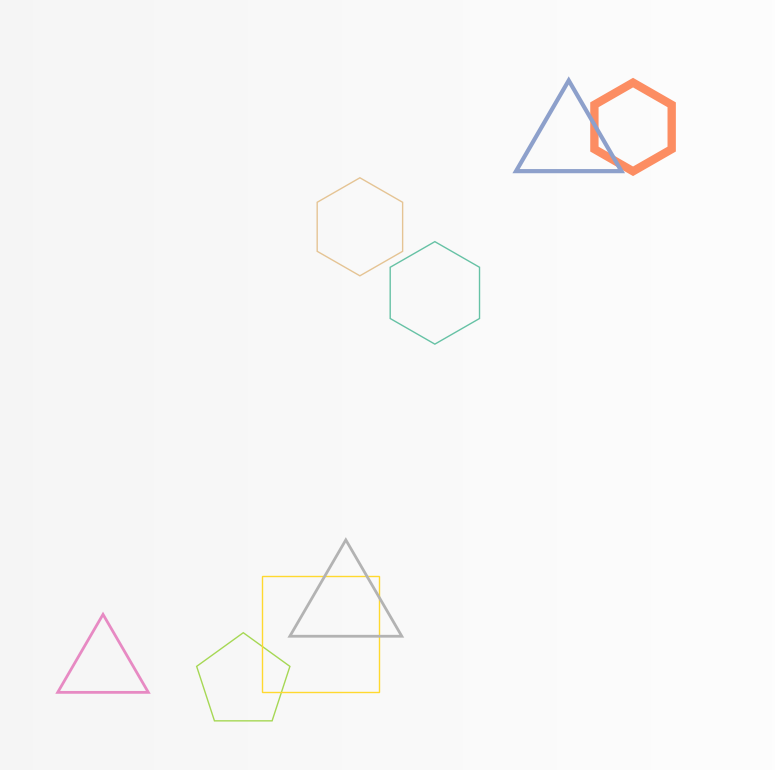[{"shape": "hexagon", "thickness": 0.5, "radius": 0.33, "center": [0.561, 0.62]}, {"shape": "hexagon", "thickness": 3, "radius": 0.29, "center": [0.817, 0.835]}, {"shape": "triangle", "thickness": 1.5, "radius": 0.39, "center": [0.734, 0.817]}, {"shape": "triangle", "thickness": 1, "radius": 0.34, "center": [0.133, 0.135]}, {"shape": "pentagon", "thickness": 0.5, "radius": 0.32, "center": [0.314, 0.115]}, {"shape": "square", "thickness": 0.5, "radius": 0.38, "center": [0.414, 0.177]}, {"shape": "hexagon", "thickness": 0.5, "radius": 0.32, "center": [0.464, 0.705]}, {"shape": "triangle", "thickness": 1, "radius": 0.42, "center": [0.446, 0.215]}]